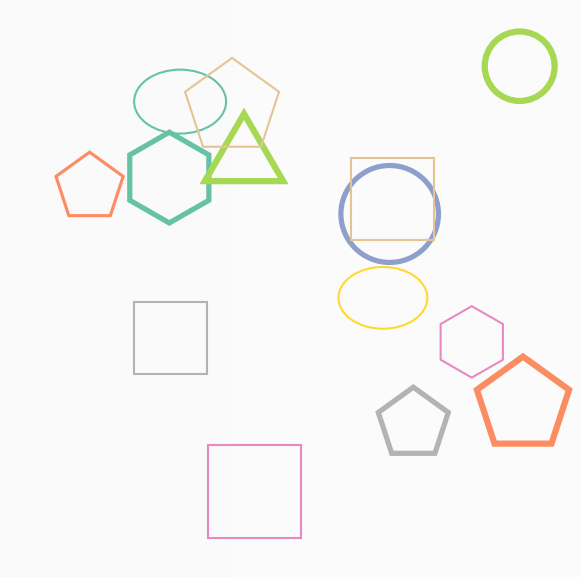[{"shape": "hexagon", "thickness": 2.5, "radius": 0.39, "center": [0.291, 0.692]}, {"shape": "oval", "thickness": 1, "radius": 0.4, "center": [0.31, 0.823]}, {"shape": "pentagon", "thickness": 1.5, "radius": 0.3, "center": [0.154, 0.675]}, {"shape": "pentagon", "thickness": 3, "radius": 0.42, "center": [0.9, 0.298]}, {"shape": "circle", "thickness": 2.5, "radius": 0.42, "center": [0.67, 0.629]}, {"shape": "square", "thickness": 1, "radius": 0.4, "center": [0.438, 0.149]}, {"shape": "hexagon", "thickness": 1, "radius": 0.31, "center": [0.812, 0.407]}, {"shape": "triangle", "thickness": 3, "radius": 0.39, "center": [0.42, 0.724]}, {"shape": "circle", "thickness": 3, "radius": 0.3, "center": [0.894, 0.884]}, {"shape": "oval", "thickness": 1, "radius": 0.38, "center": [0.659, 0.483]}, {"shape": "pentagon", "thickness": 1, "radius": 0.42, "center": [0.399, 0.814]}, {"shape": "square", "thickness": 1, "radius": 0.35, "center": [0.675, 0.655]}, {"shape": "pentagon", "thickness": 2.5, "radius": 0.32, "center": [0.711, 0.265]}, {"shape": "square", "thickness": 1, "radius": 0.31, "center": [0.293, 0.414]}]